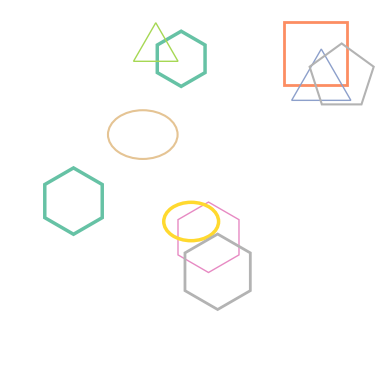[{"shape": "hexagon", "thickness": 2.5, "radius": 0.43, "center": [0.191, 0.478]}, {"shape": "hexagon", "thickness": 2.5, "radius": 0.36, "center": [0.471, 0.847]}, {"shape": "square", "thickness": 2, "radius": 0.41, "center": [0.82, 0.862]}, {"shape": "triangle", "thickness": 1, "radius": 0.44, "center": [0.834, 0.784]}, {"shape": "hexagon", "thickness": 1, "radius": 0.46, "center": [0.542, 0.384]}, {"shape": "triangle", "thickness": 1, "radius": 0.33, "center": [0.405, 0.874]}, {"shape": "oval", "thickness": 2.5, "radius": 0.36, "center": [0.497, 0.425]}, {"shape": "oval", "thickness": 1.5, "radius": 0.45, "center": [0.371, 0.65]}, {"shape": "hexagon", "thickness": 2, "radius": 0.49, "center": [0.565, 0.294]}, {"shape": "pentagon", "thickness": 1.5, "radius": 0.44, "center": [0.887, 0.8]}]